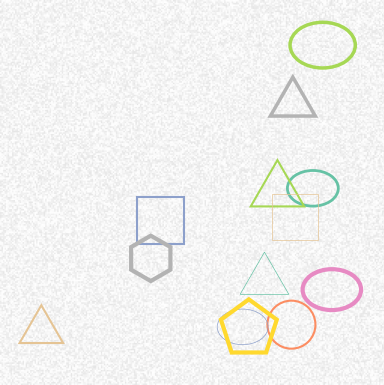[{"shape": "oval", "thickness": 2, "radius": 0.33, "center": [0.813, 0.511]}, {"shape": "triangle", "thickness": 0.5, "radius": 0.37, "center": [0.687, 0.272]}, {"shape": "circle", "thickness": 1.5, "radius": 0.31, "center": [0.757, 0.157]}, {"shape": "square", "thickness": 1.5, "radius": 0.3, "center": [0.416, 0.428]}, {"shape": "oval", "thickness": 0.5, "radius": 0.33, "center": [0.63, 0.151]}, {"shape": "oval", "thickness": 3, "radius": 0.38, "center": [0.862, 0.248]}, {"shape": "triangle", "thickness": 1.5, "radius": 0.4, "center": [0.721, 0.504]}, {"shape": "oval", "thickness": 2.5, "radius": 0.42, "center": [0.838, 0.883]}, {"shape": "pentagon", "thickness": 3, "radius": 0.38, "center": [0.646, 0.146]}, {"shape": "triangle", "thickness": 1.5, "radius": 0.33, "center": [0.107, 0.142]}, {"shape": "square", "thickness": 0.5, "radius": 0.3, "center": [0.767, 0.437]}, {"shape": "triangle", "thickness": 2.5, "radius": 0.34, "center": [0.761, 0.732]}, {"shape": "hexagon", "thickness": 3, "radius": 0.29, "center": [0.392, 0.329]}]